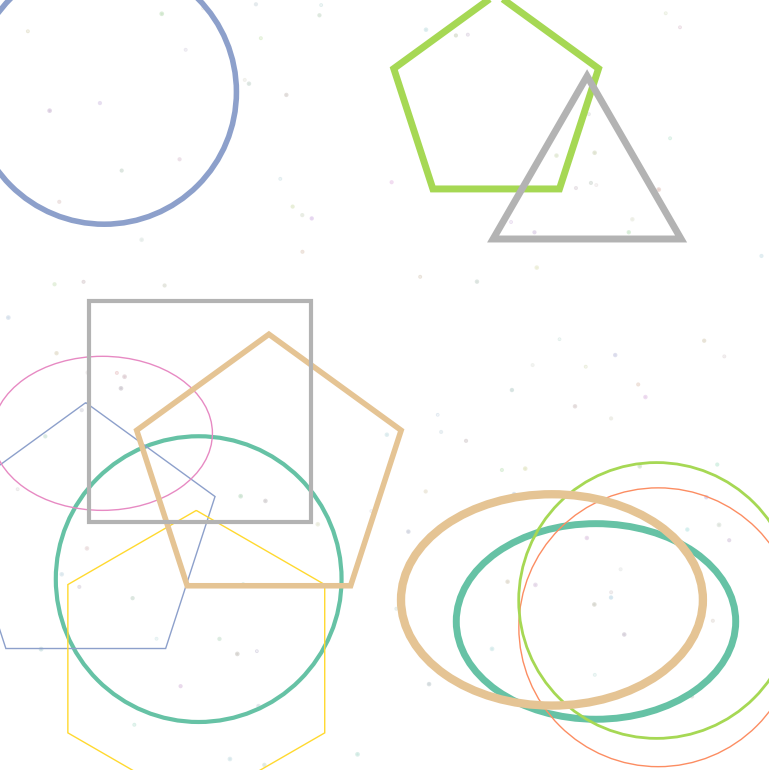[{"shape": "oval", "thickness": 2.5, "radius": 0.91, "center": [0.774, 0.193]}, {"shape": "circle", "thickness": 1.5, "radius": 0.93, "center": [0.258, 0.248]}, {"shape": "circle", "thickness": 0.5, "radius": 0.91, "center": [0.855, 0.185]}, {"shape": "pentagon", "thickness": 0.5, "radius": 0.88, "center": [0.111, 0.301]}, {"shape": "circle", "thickness": 2, "radius": 0.86, "center": [0.135, 0.881]}, {"shape": "oval", "thickness": 0.5, "radius": 0.71, "center": [0.133, 0.437]}, {"shape": "circle", "thickness": 1, "radius": 0.9, "center": [0.853, 0.22]}, {"shape": "pentagon", "thickness": 2.5, "radius": 0.7, "center": [0.644, 0.868]}, {"shape": "hexagon", "thickness": 0.5, "radius": 0.96, "center": [0.255, 0.145]}, {"shape": "pentagon", "thickness": 2, "radius": 0.9, "center": [0.349, 0.385]}, {"shape": "oval", "thickness": 3, "radius": 0.98, "center": [0.717, 0.221]}, {"shape": "triangle", "thickness": 2.5, "radius": 0.7, "center": [0.762, 0.76]}, {"shape": "square", "thickness": 1.5, "radius": 0.72, "center": [0.26, 0.465]}]